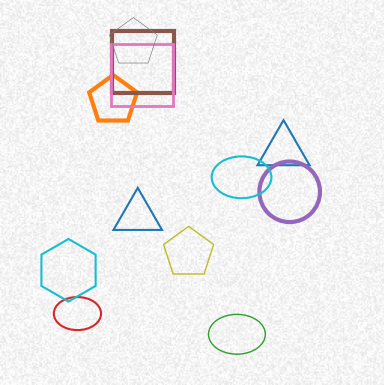[{"shape": "triangle", "thickness": 1.5, "radius": 0.36, "center": [0.358, 0.439]}, {"shape": "triangle", "thickness": 1.5, "radius": 0.39, "center": [0.736, 0.61]}, {"shape": "pentagon", "thickness": 3, "radius": 0.33, "center": [0.294, 0.74]}, {"shape": "oval", "thickness": 1, "radius": 0.37, "center": [0.615, 0.132]}, {"shape": "oval", "thickness": 1.5, "radius": 0.31, "center": [0.201, 0.186]}, {"shape": "circle", "thickness": 3, "radius": 0.39, "center": [0.752, 0.502]}, {"shape": "square", "thickness": 3, "radius": 0.4, "center": [0.371, 0.839]}, {"shape": "square", "thickness": 2, "radius": 0.4, "center": [0.37, 0.805]}, {"shape": "pentagon", "thickness": 0.5, "radius": 0.33, "center": [0.346, 0.889]}, {"shape": "pentagon", "thickness": 1, "radius": 0.34, "center": [0.49, 0.344]}, {"shape": "oval", "thickness": 1.5, "radius": 0.39, "center": [0.627, 0.539]}, {"shape": "hexagon", "thickness": 1.5, "radius": 0.41, "center": [0.178, 0.298]}]